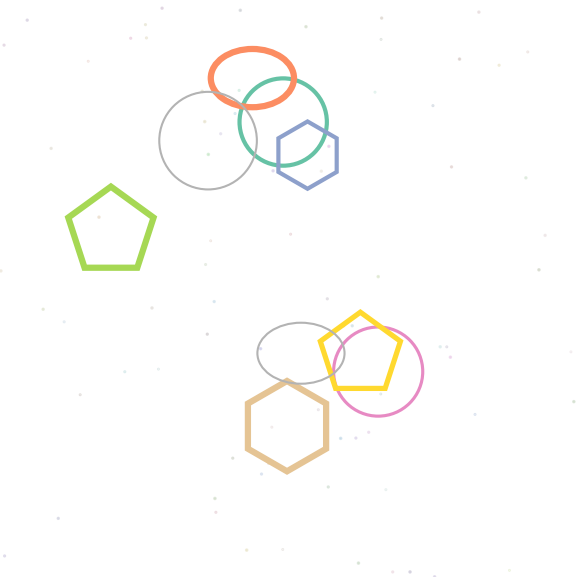[{"shape": "circle", "thickness": 2, "radius": 0.38, "center": [0.49, 0.788]}, {"shape": "oval", "thickness": 3, "radius": 0.36, "center": [0.437, 0.864]}, {"shape": "hexagon", "thickness": 2, "radius": 0.29, "center": [0.533, 0.731]}, {"shape": "circle", "thickness": 1.5, "radius": 0.39, "center": [0.655, 0.356]}, {"shape": "pentagon", "thickness": 3, "radius": 0.39, "center": [0.192, 0.598]}, {"shape": "pentagon", "thickness": 2.5, "radius": 0.36, "center": [0.624, 0.386]}, {"shape": "hexagon", "thickness": 3, "radius": 0.39, "center": [0.497, 0.261]}, {"shape": "oval", "thickness": 1, "radius": 0.38, "center": [0.521, 0.387]}, {"shape": "circle", "thickness": 1, "radius": 0.42, "center": [0.36, 0.756]}]